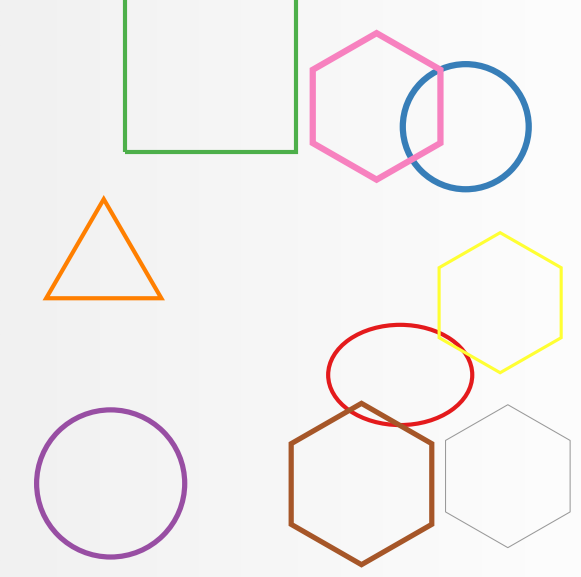[{"shape": "oval", "thickness": 2, "radius": 0.62, "center": [0.689, 0.35]}, {"shape": "circle", "thickness": 3, "radius": 0.54, "center": [0.801, 0.78]}, {"shape": "square", "thickness": 2, "radius": 0.73, "center": [0.362, 0.882]}, {"shape": "circle", "thickness": 2.5, "radius": 0.64, "center": [0.19, 0.162]}, {"shape": "triangle", "thickness": 2, "radius": 0.57, "center": [0.178, 0.54]}, {"shape": "hexagon", "thickness": 1.5, "radius": 0.61, "center": [0.86, 0.475]}, {"shape": "hexagon", "thickness": 2.5, "radius": 0.7, "center": [0.622, 0.161]}, {"shape": "hexagon", "thickness": 3, "radius": 0.63, "center": [0.648, 0.815]}, {"shape": "hexagon", "thickness": 0.5, "radius": 0.62, "center": [0.874, 0.175]}]